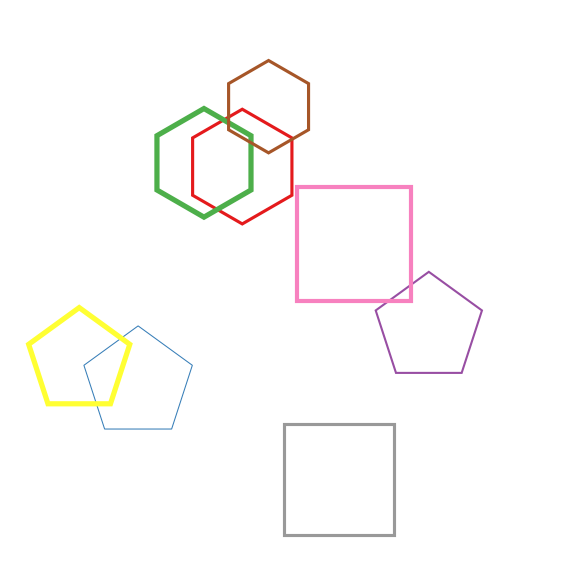[{"shape": "hexagon", "thickness": 1.5, "radius": 0.5, "center": [0.42, 0.711]}, {"shape": "pentagon", "thickness": 0.5, "radius": 0.49, "center": [0.239, 0.336]}, {"shape": "hexagon", "thickness": 2.5, "radius": 0.47, "center": [0.353, 0.717]}, {"shape": "pentagon", "thickness": 1, "radius": 0.48, "center": [0.743, 0.432]}, {"shape": "pentagon", "thickness": 2.5, "radius": 0.46, "center": [0.137, 0.374]}, {"shape": "hexagon", "thickness": 1.5, "radius": 0.4, "center": [0.465, 0.814]}, {"shape": "square", "thickness": 2, "radius": 0.49, "center": [0.614, 0.577]}, {"shape": "square", "thickness": 1.5, "radius": 0.48, "center": [0.587, 0.169]}]